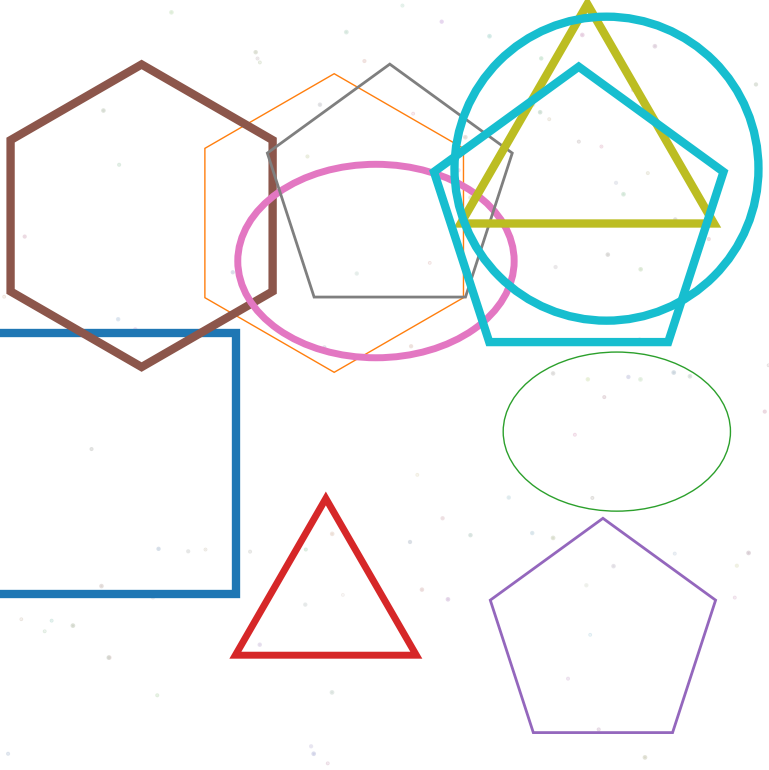[{"shape": "square", "thickness": 3, "radius": 0.85, "center": [0.137, 0.398]}, {"shape": "hexagon", "thickness": 0.5, "radius": 0.97, "center": [0.434, 0.71]}, {"shape": "oval", "thickness": 0.5, "radius": 0.74, "center": [0.801, 0.439]}, {"shape": "triangle", "thickness": 2.5, "radius": 0.68, "center": [0.423, 0.217]}, {"shape": "pentagon", "thickness": 1, "radius": 0.77, "center": [0.783, 0.173]}, {"shape": "hexagon", "thickness": 3, "radius": 0.98, "center": [0.184, 0.72]}, {"shape": "oval", "thickness": 2.5, "radius": 0.9, "center": [0.488, 0.661]}, {"shape": "pentagon", "thickness": 1, "radius": 0.84, "center": [0.506, 0.75]}, {"shape": "triangle", "thickness": 3, "radius": 0.95, "center": [0.763, 0.805]}, {"shape": "circle", "thickness": 3, "radius": 0.99, "center": [0.788, 0.781]}, {"shape": "pentagon", "thickness": 3, "radius": 0.99, "center": [0.752, 0.716]}]